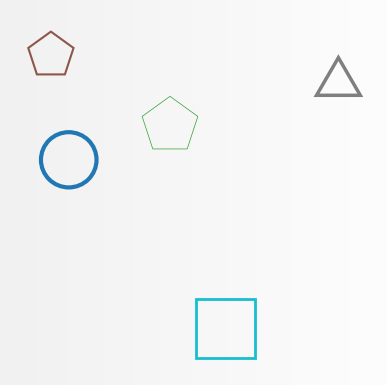[{"shape": "circle", "thickness": 3, "radius": 0.36, "center": [0.177, 0.585]}, {"shape": "pentagon", "thickness": 0.5, "radius": 0.38, "center": [0.439, 0.674]}, {"shape": "pentagon", "thickness": 1.5, "radius": 0.31, "center": [0.131, 0.856]}, {"shape": "triangle", "thickness": 2.5, "radius": 0.33, "center": [0.873, 0.785]}, {"shape": "square", "thickness": 2, "radius": 0.38, "center": [0.581, 0.148]}]